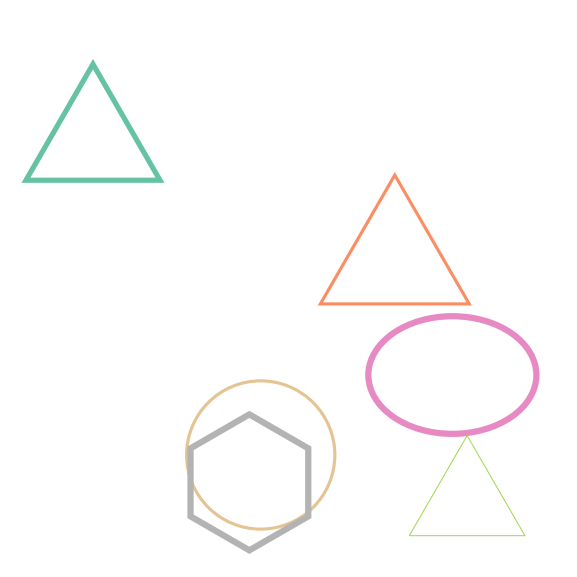[{"shape": "triangle", "thickness": 2.5, "radius": 0.67, "center": [0.161, 0.754]}, {"shape": "triangle", "thickness": 1.5, "radius": 0.74, "center": [0.684, 0.547]}, {"shape": "oval", "thickness": 3, "radius": 0.73, "center": [0.783, 0.35]}, {"shape": "triangle", "thickness": 0.5, "radius": 0.58, "center": [0.809, 0.129]}, {"shape": "circle", "thickness": 1.5, "radius": 0.64, "center": [0.451, 0.211]}, {"shape": "hexagon", "thickness": 3, "radius": 0.59, "center": [0.432, 0.164]}]